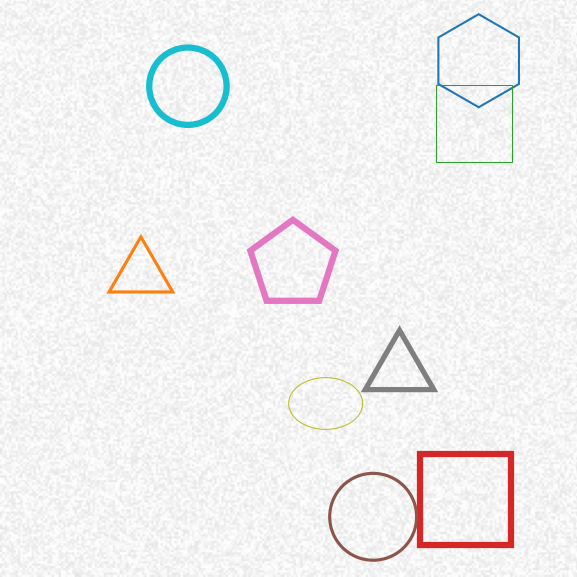[{"shape": "hexagon", "thickness": 1, "radius": 0.4, "center": [0.829, 0.894]}, {"shape": "triangle", "thickness": 1.5, "radius": 0.32, "center": [0.244, 0.525]}, {"shape": "square", "thickness": 0.5, "radius": 0.33, "center": [0.821, 0.786]}, {"shape": "square", "thickness": 3, "radius": 0.39, "center": [0.807, 0.134]}, {"shape": "circle", "thickness": 1.5, "radius": 0.38, "center": [0.646, 0.104]}, {"shape": "pentagon", "thickness": 3, "radius": 0.39, "center": [0.507, 0.541]}, {"shape": "triangle", "thickness": 2.5, "radius": 0.34, "center": [0.692, 0.359]}, {"shape": "oval", "thickness": 0.5, "radius": 0.32, "center": [0.564, 0.3]}, {"shape": "circle", "thickness": 3, "radius": 0.33, "center": [0.325, 0.85]}]